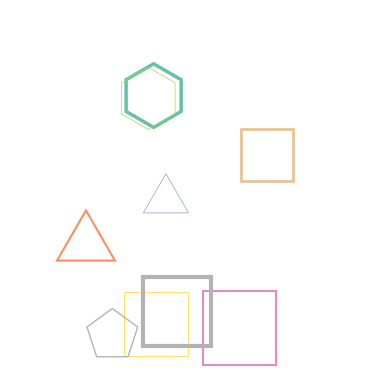[{"shape": "hexagon", "thickness": 2.5, "radius": 0.41, "center": [0.399, 0.752]}, {"shape": "triangle", "thickness": 1.5, "radius": 0.43, "center": [0.223, 0.367]}, {"shape": "triangle", "thickness": 0.5, "radius": 0.34, "center": [0.431, 0.481]}, {"shape": "square", "thickness": 1.5, "radius": 0.48, "center": [0.622, 0.148]}, {"shape": "hexagon", "thickness": 0.5, "radius": 0.4, "center": [0.385, 0.745]}, {"shape": "square", "thickness": 0.5, "radius": 0.42, "center": [0.405, 0.159]}, {"shape": "square", "thickness": 2, "radius": 0.34, "center": [0.694, 0.598]}, {"shape": "square", "thickness": 3, "radius": 0.44, "center": [0.46, 0.191]}, {"shape": "pentagon", "thickness": 1, "radius": 0.35, "center": [0.292, 0.129]}]